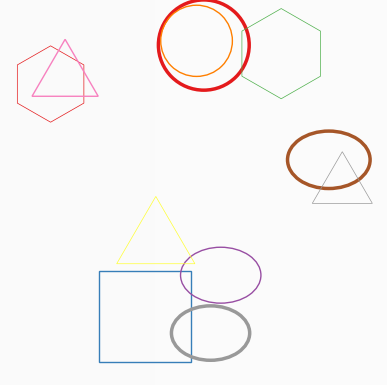[{"shape": "circle", "thickness": 2.5, "radius": 0.59, "center": [0.526, 0.883]}, {"shape": "hexagon", "thickness": 0.5, "radius": 0.5, "center": [0.131, 0.782]}, {"shape": "square", "thickness": 1, "radius": 0.59, "center": [0.374, 0.178]}, {"shape": "hexagon", "thickness": 0.5, "radius": 0.59, "center": [0.726, 0.861]}, {"shape": "oval", "thickness": 1, "radius": 0.52, "center": [0.57, 0.285]}, {"shape": "circle", "thickness": 1, "radius": 0.46, "center": [0.507, 0.894]}, {"shape": "triangle", "thickness": 0.5, "radius": 0.58, "center": [0.402, 0.373]}, {"shape": "oval", "thickness": 2.5, "radius": 0.53, "center": [0.849, 0.585]}, {"shape": "triangle", "thickness": 1, "radius": 0.49, "center": [0.168, 0.799]}, {"shape": "triangle", "thickness": 0.5, "radius": 0.45, "center": [0.883, 0.516]}, {"shape": "oval", "thickness": 2.5, "radius": 0.5, "center": [0.543, 0.135]}]